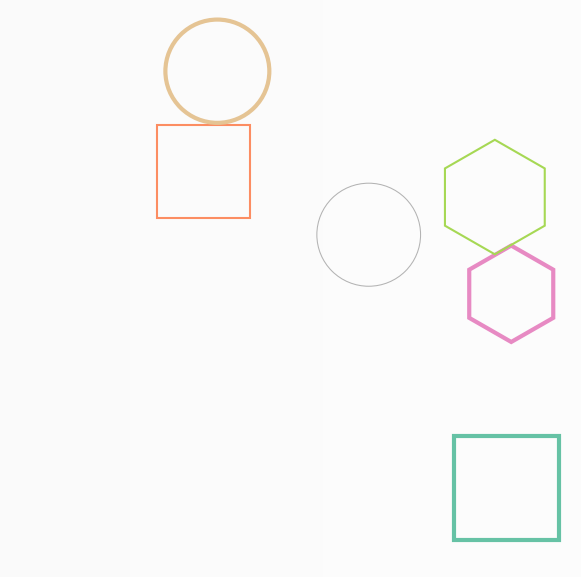[{"shape": "square", "thickness": 2, "radius": 0.45, "center": [0.872, 0.154]}, {"shape": "square", "thickness": 1, "radius": 0.4, "center": [0.35, 0.702]}, {"shape": "hexagon", "thickness": 2, "radius": 0.42, "center": [0.88, 0.49]}, {"shape": "hexagon", "thickness": 1, "radius": 0.5, "center": [0.851, 0.658]}, {"shape": "circle", "thickness": 2, "radius": 0.45, "center": [0.374, 0.876]}, {"shape": "circle", "thickness": 0.5, "radius": 0.45, "center": [0.634, 0.593]}]